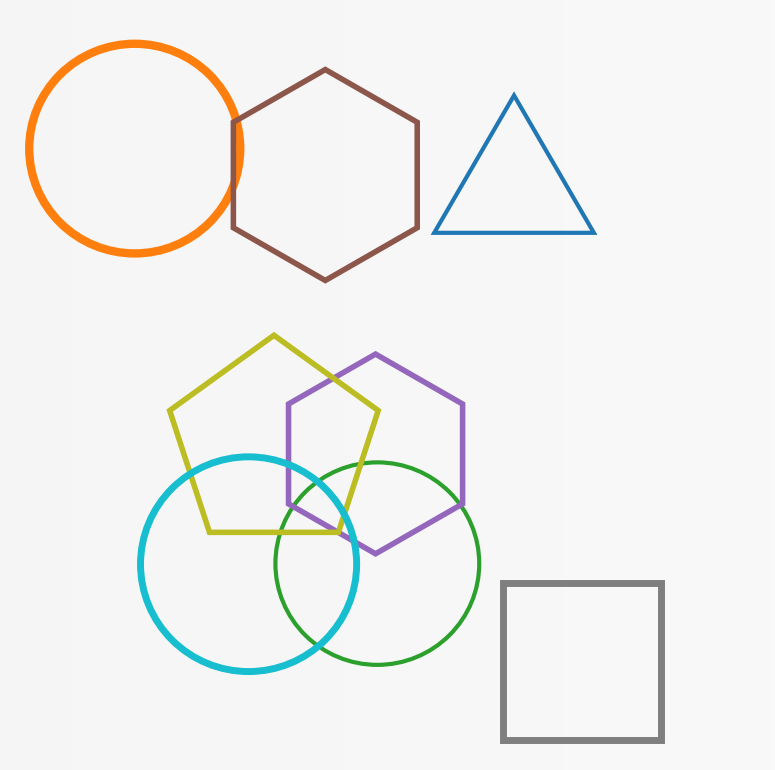[{"shape": "triangle", "thickness": 1.5, "radius": 0.59, "center": [0.663, 0.757]}, {"shape": "circle", "thickness": 3, "radius": 0.68, "center": [0.174, 0.807]}, {"shape": "circle", "thickness": 1.5, "radius": 0.66, "center": [0.487, 0.268]}, {"shape": "hexagon", "thickness": 2, "radius": 0.65, "center": [0.485, 0.41]}, {"shape": "hexagon", "thickness": 2, "radius": 0.68, "center": [0.42, 0.773]}, {"shape": "square", "thickness": 2.5, "radius": 0.51, "center": [0.751, 0.141]}, {"shape": "pentagon", "thickness": 2, "radius": 0.71, "center": [0.353, 0.423]}, {"shape": "circle", "thickness": 2.5, "radius": 0.7, "center": [0.321, 0.267]}]